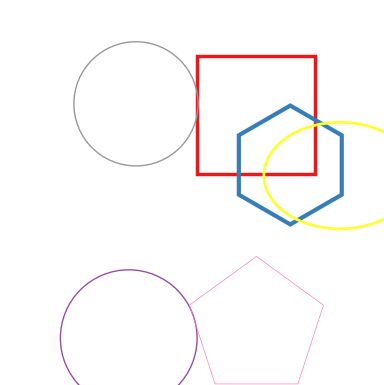[{"shape": "square", "thickness": 2.5, "radius": 0.77, "center": [0.664, 0.702]}, {"shape": "hexagon", "thickness": 3, "radius": 0.77, "center": [0.754, 0.571]}, {"shape": "circle", "thickness": 1, "radius": 0.89, "center": [0.334, 0.122]}, {"shape": "oval", "thickness": 2, "radius": 0.99, "center": [0.883, 0.544]}, {"shape": "pentagon", "thickness": 0.5, "radius": 0.92, "center": [0.666, 0.151]}, {"shape": "circle", "thickness": 1, "radius": 0.81, "center": [0.353, 0.73]}]